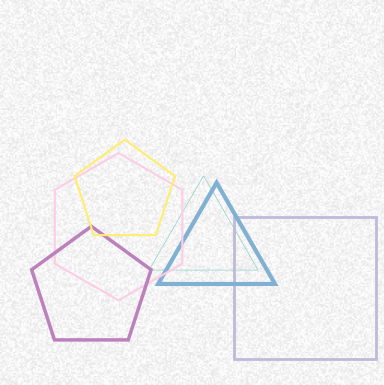[{"shape": "triangle", "thickness": 0.5, "radius": 0.82, "center": [0.529, 0.38]}, {"shape": "square", "thickness": 2, "radius": 0.92, "center": [0.792, 0.252]}, {"shape": "triangle", "thickness": 3, "radius": 0.88, "center": [0.563, 0.35]}, {"shape": "hexagon", "thickness": 1.5, "radius": 0.96, "center": [0.308, 0.411]}, {"shape": "pentagon", "thickness": 2.5, "radius": 0.82, "center": [0.237, 0.249]}, {"shape": "pentagon", "thickness": 1.5, "radius": 0.69, "center": [0.324, 0.5]}]